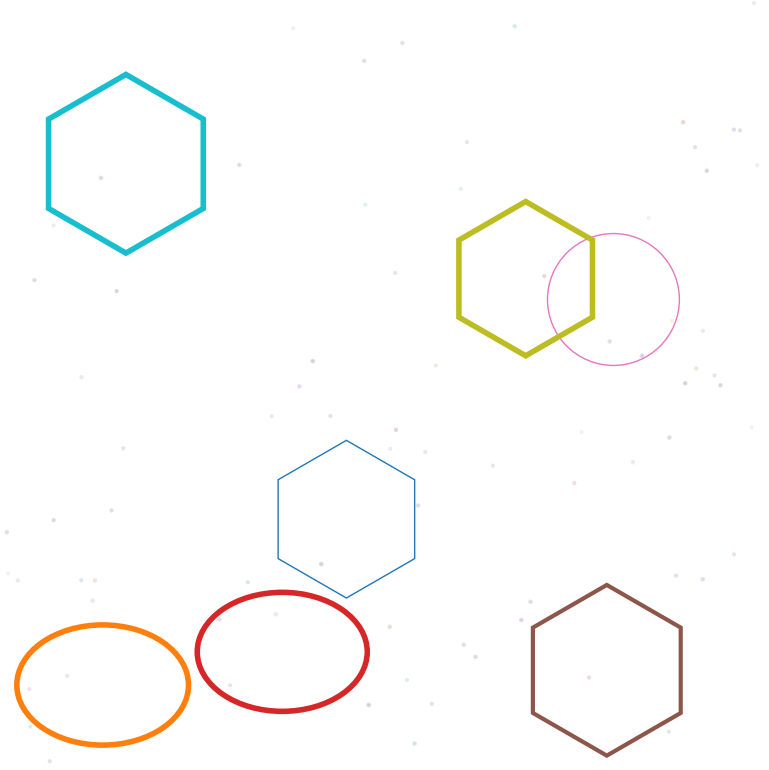[{"shape": "hexagon", "thickness": 0.5, "radius": 0.51, "center": [0.45, 0.326]}, {"shape": "oval", "thickness": 2, "radius": 0.56, "center": [0.133, 0.11]}, {"shape": "oval", "thickness": 2, "radius": 0.55, "center": [0.367, 0.153]}, {"shape": "hexagon", "thickness": 1.5, "radius": 0.55, "center": [0.788, 0.129]}, {"shape": "circle", "thickness": 0.5, "radius": 0.43, "center": [0.797, 0.611]}, {"shape": "hexagon", "thickness": 2, "radius": 0.5, "center": [0.683, 0.638]}, {"shape": "hexagon", "thickness": 2, "radius": 0.58, "center": [0.164, 0.787]}]